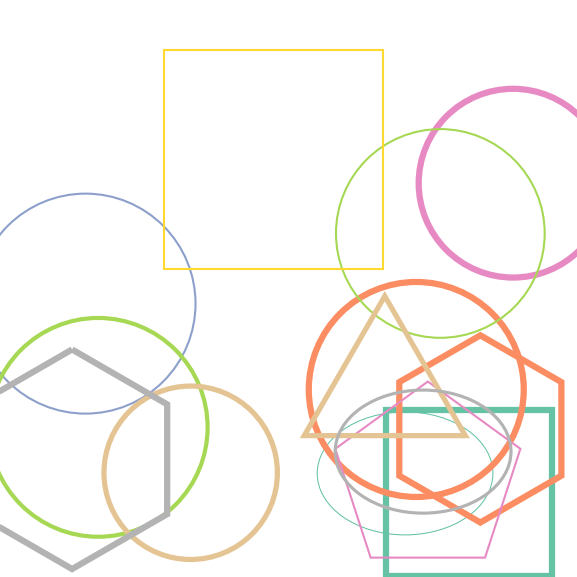[{"shape": "square", "thickness": 3, "radius": 0.72, "center": [0.812, 0.146]}, {"shape": "oval", "thickness": 0.5, "radius": 0.76, "center": [0.701, 0.179]}, {"shape": "hexagon", "thickness": 3, "radius": 0.81, "center": [0.832, 0.256]}, {"shape": "circle", "thickness": 3, "radius": 0.93, "center": [0.721, 0.325]}, {"shape": "circle", "thickness": 1, "radius": 0.95, "center": [0.148, 0.473]}, {"shape": "circle", "thickness": 3, "radius": 0.82, "center": [0.888, 0.682]}, {"shape": "pentagon", "thickness": 1, "radius": 0.84, "center": [0.741, 0.17]}, {"shape": "circle", "thickness": 1, "radius": 0.9, "center": [0.762, 0.595]}, {"shape": "circle", "thickness": 2, "radius": 0.95, "center": [0.17, 0.259]}, {"shape": "square", "thickness": 1, "radius": 0.95, "center": [0.474, 0.723]}, {"shape": "triangle", "thickness": 2.5, "radius": 0.81, "center": [0.666, 0.325]}, {"shape": "circle", "thickness": 2.5, "radius": 0.75, "center": [0.33, 0.18]}, {"shape": "hexagon", "thickness": 3, "radius": 0.95, "center": [0.125, 0.204]}, {"shape": "oval", "thickness": 1.5, "radius": 0.76, "center": [0.733, 0.217]}]